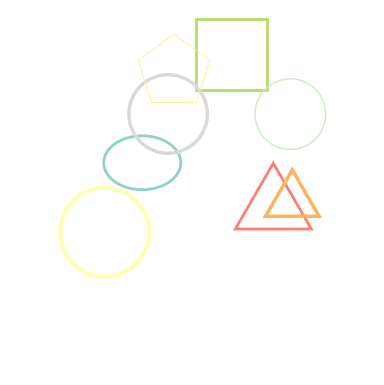[{"shape": "oval", "thickness": 2, "radius": 0.5, "center": [0.37, 0.577]}, {"shape": "circle", "thickness": 3, "radius": 0.58, "center": [0.272, 0.397]}, {"shape": "triangle", "thickness": 2, "radius": 0.57, "center": [0.71, 0.462]}, {"shape": "triangle", "thickness": 2.5, "radius": 0.4, "center": [0.759, 0.478]}, {"shape": "square", "thickness": 2, "radius": 0.46, "center": [0.601, 0.859]}, {"shape": "circle", "thickness": 2.5, "radius": 0.51, "center": [0.437, 0.704]}, {"shape": "circle", "thickness": 1, "radius": 0.46, "center": [0.754, 0.704]}, {"shape": "pentagon", "thickness": 0.5, "radius": 0.49, "center": [0.452, 0.813]}]